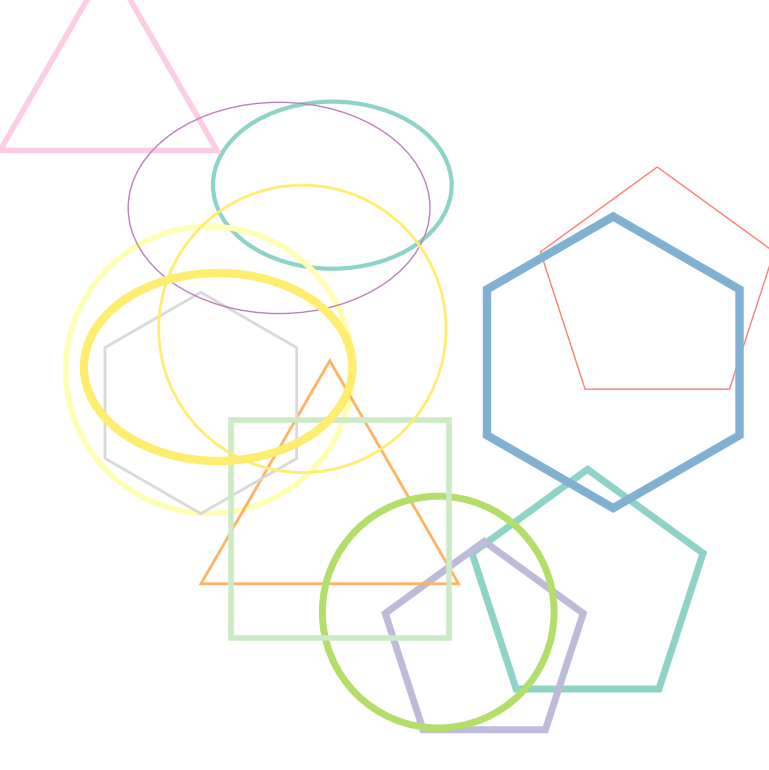[{"shape": "oval", "thickness": 1.5, "radius": 0.77, "center": [0.432, 0.76]}, {"shape": "pentagon", "thickness": 2.5, "radius": 0.79, "center": [0.763, 0.233]}, {"shape": "circle", "thickness": 2, "radius": 0.93, "center": [0.272, 0.52]}, {"shape": "pentagon", "thickness": 2.5, "radius": 0.68, "center": [0.629, 0.162]}, {"shape": "pentagon", "thickness": 0.5, "radius": 0.8, "center": [0.854, 0.624]}, {"shape": "hexagon", "thickness": 3, "radius": 0.95, "center": [0.796, 0.529]}, {"shape": "triangle", "thickness": 1, "radius": 0.97, "center": [0.428, 0.338]}, {"shape": "circle", "thickness": 2.5, "radius": 0.75, "center": [0.569, 0.205]}, {"shape": "triangle", "thickness": 2, "radius": 0.81, "center": [0.141, 0.886]}, {"shape": "hexagon", "thickness": 1, "radius": 0.72, "center": [0.261, 0.477]}, {"shape": "oval", "thickness": 0.5, "radius": 0.98, "center": [0.362, 0.73]}, {"shape": "square", "thickness": 2, "radius": 0.71, "center": [0.442, 0.313]}, {"shape": "circle", "thickness": 1, "radius": 0.93, "center": [0.393, 0.573]}, {"shape": "oval", "thickness": 3, "radius": 0.87, "center": [0.283, 0.523]}]